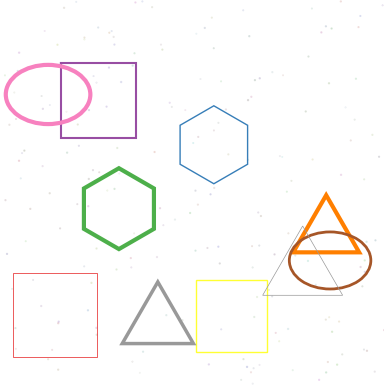[{"shape": "square", "thickness": 0.5, "radius": 0.55, "center": [0.142, 0.182]}, {"shape": "hexagon", "thickness": 1, "radius": 0.51, "center": [0.555, 0.624]}, {"shape": "hexagon", "thickness": 3, "radius": 0.53, "center": [0.309, 0.458]}, {"shape": "square", "thickness": 1.5, "radius": 0.48, "center": [0.256, 0.74]}, {"shape": "triangle", "thickness": 3, "radius": 0.49, "center": [0.847, 0.394]}, {"shape": "square", "thickness": 1, "radius": 0.46, "center": [0.602, 0.179]}, {"shape": "oval", "thickness": 2, "radius": 0.53, "center": [0.857, 0.323]}, {"shape": "oval", "thickness": 3, "radius": 0.55, "center": [0.125, 0.755]}, {"shape": "triangle", "thickness": 2.5, "radius": 0.53, "center": [0.41, 0.161]}, {"shape": "triangle", "thickness": 0.5, "radius": 0.6, "center": [0.786, 0.293]}]